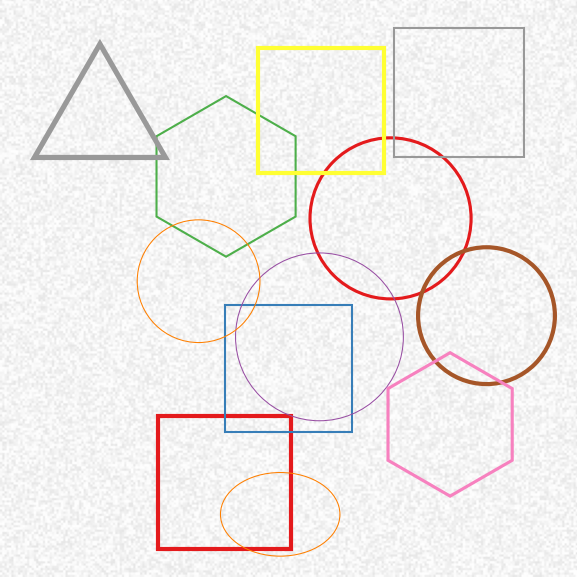[{"shape": "square", "thickness": 2, "radius": 0.58, "center": [0.389, 0.164]}, {"shape": "circle", "thickness": 1.5, "radius": 0.7, "center": [0.676, 0.621]}, {"shape": "square", "thickness": 1, "radius": 0.55, "center": [0.5, 0.361]}, {"shape": "hexagon", "thickness": 1, "radius": 0.7, "center": [0.391, 0.694]}, {"shape": "circle", "thickness": 0.5, "radius": 0.73, "center": [0.553, 0.416]}, {"shape": "oval", "thickness": 0.5, "radius": 0.52, "center": [0.485, 0.109]}, {"shape": "circle", "thickness": 0.5, "radius": 0.53, "center": [0.344, 0.512]}, {"shape": "square", "thickness": 2, "radius": 0.54, "center": [0.556, 0.808]}, {"shape": "circle", "thickness": 2, "radius": 0.59, "center": [0.842, 0.453]}, {"shape": "hexagon", "thickness": 1.5, "radius": 0.62, "center": [0.779, 0.264]}, {"shape": "square", "thickness": 1, "radius": 0.56, "center": [0.794, 0.839]}, {"shape": "triangle", "thickness": 2.5, "radius": 0.65, "center": [0.173, 0.792]}]